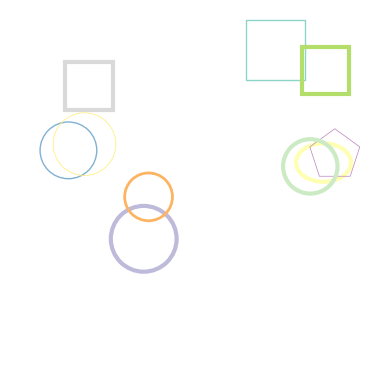[{"shape": "square", "thickness": 1, "radius": 0.38, "center": [0.716, 0.87]}, {"shape": "oval", "thickness": 3, "radius": 0.36, "center": [0.84, 0.578]}, {"shape": "circle", "thickness": 3, "radius": 0.43, "center": [0.373, 0.38]}, {"shape": "circle", "thickness": 1, "radius": 0.37, "center": [0.178, 0.609]}, {"shape": "circle", "thickness": 2, "radius": 0.31, "center": [0.386, 0.489]}, {"shape": "square", "thickness": 3, "radius": 0.31, "center": [0.846, 0.817]}, {"shape": "square", "thickness": 3, "radius": 0.31, "center": [0.231, 0.776]}, {"shape": "pentagon", "thickness": 0.5, "radius": 0.34, "center": [0.87, 0.597]}, {"shape": "circle", "thickness": 3, "radius": 0.35, "center": [0.806, 0.568]}, {"shape": "circle", "thickness": 0.5, "radius": 0.41, "center": [0.219, 0.626]}]